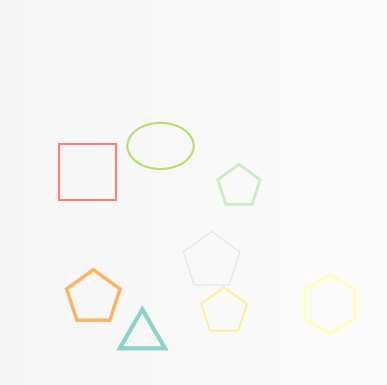[{"shape": "triangle", "thickness": 3, "radius": 0.34, "center": [0.367, 0.129]}, {"shape": "hexagon", "thickness": 2, "radius": 0.38, "center": [0.851, 0.21]}, {"shape": "square", "thickness": 1.5, "radius": 0.36, "center": [0.226, 0.553]}, {"shape": "pentagon", "thickness": 2.5, "radius": 0.36, "center": [0.241, 0.227]}, {"shape": "oval", "thickness": 1.5, "radius": 0.43, "center": [0.414, 0.621]}, {"shape": "pentagon", "thickness": 0.5, "radius": 0.38, "center": [0.546, 0.322]}, {"shape": "pentagon", "thickness": 2, "radius": 0.29, "center": [0.617, 0.516]}, {"shape": "pentagon", "thickness": 1, "radius": 0.31, "center": [0.578, 0.191]}]